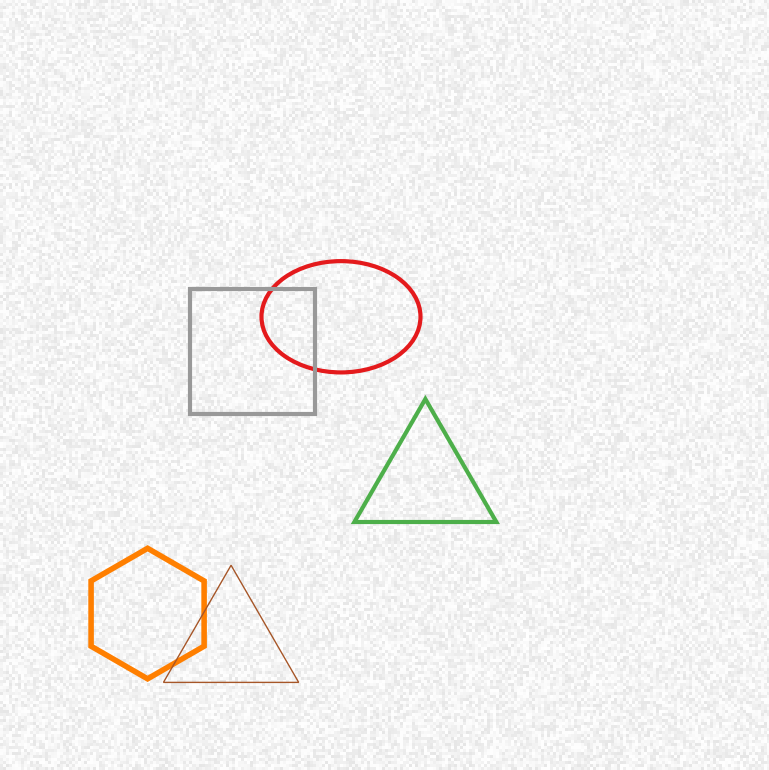[{"shape": "oval", "thickness": 1.5, "radius": 0.52, "center": [0.443, 0.589]}, {"shape": "triangle", "thickness": 1.5, "radius": 0.53, "center": [0.552, 0.375]}, {"shape": "hexagon", "thickness": 2, "radius": 0.42, "center": [0.192, 0.203]}, {"shape": "triangle", "thickness": 0.5, "radius": 0.51, "center": [0.3, 0.164]}, {"shape": "square", "thickness": 1.5, "radius": 0.41, "center": [0.327, 0.543]}]